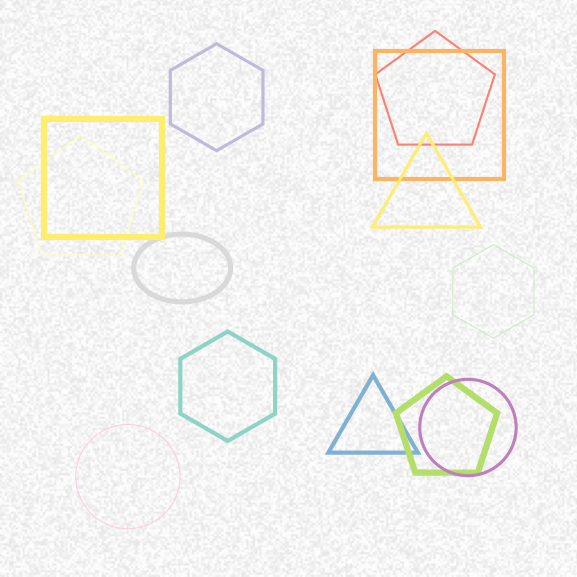[{"shape": "hexagon", "thickness": 2, "radius": 0.47, "center": [0.394, 0.33]}, {"shape": "pentagon", "thickness": 0.5, "radius": 0.57, "center": [0.14, 0.65]}, {"shape": "hexagon", "thickness": 1.5, "radius": 0.46, "center": [0.375, 0.831]}, {"shape": "pentagon", "thickness": 1, "radius": 0.54, "center": [0.753, 0.837]}, {"shape": "triangle", "thickness": 2, "radius": 0.45, "center": [0.646, 0.26]}, {"shape": "square", "thickness": 2, "radius": 0.56, "center": [0.761, 0.8]}, {"shape": "pentagon", "thickness": 3, "radius": 0.46, "center": [0.773, 0.255]}, {"shape": "circle", "thickness": 0.5, "radius": 0.45, "center": [0.221, 0.174]}, {"shape": "oval", "thickness": 2.5, "radius": 0.42, "center": [0.315, 0.535]}, {"shape": "circle", "thickness": 1.5, "radius": 0.42, "center": [0.81, 0.259]}, {"shape": "hexagon", "thickness": 0.5, "radius": 0.41, "center": [0.854, 0.495]}, {"shape": "square", "thickness": 3, "radius": 0.51, "center": [0.178, 0.69]}, {"shape": "triangle", "thickness": 1.5, "radius": 0.54, "center": [0.738, 0.66]}]